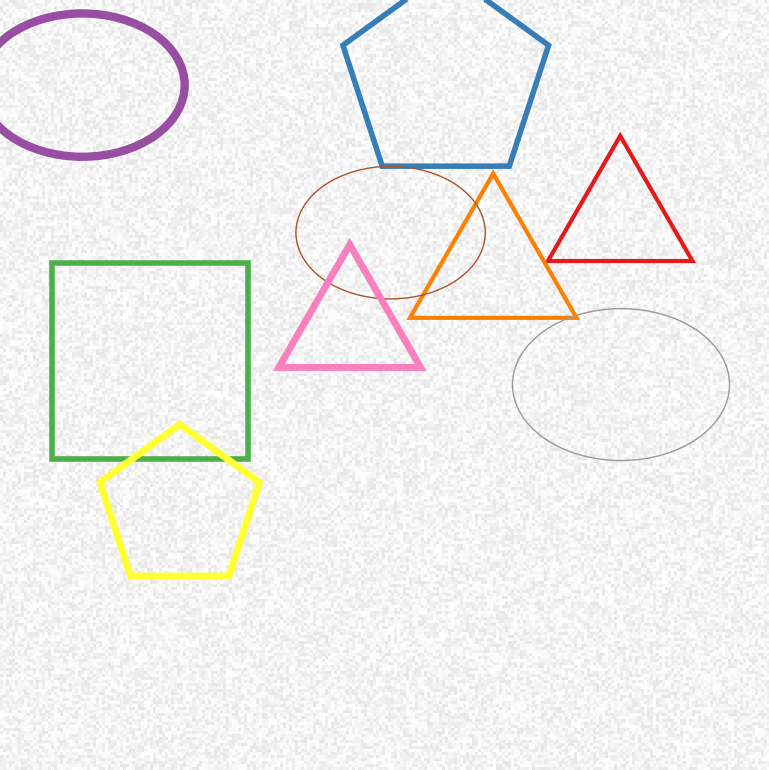[{"shape": "triangle", "thickness": 1.5, "radius": 0.54, "center": [0.805, 0.715]}, {"shape": "pentagon", "thickness": 2, "radius": 0.7, "center": [0.579, 0.898]}, {"shape": "square", "thickness": 2, "radius": 0.64, "center": [0.195, 0.531]}, {"shape": "oval", "thickness": 3, "radius": 0.66, "center": [0.107, 0.889]}, {"shape": "triangle", "thickness": 1.5, "radius": 0.62, "center": [0.641, 0.65]}, {"shape": "pentagon", "thickness": 2.5, "radius": 0.54, "center": [0.233, 0.34]}, {"shape": "oval", "thickness": 0.5, "radius": 0.61, "center": [0.507, 0.698]}, {"shape": "triangle", "thickness": 2.5, "radius": 0.53, "center": [0.454, 0.576]}, {"shape": "oval", "thickness": 0.5, "radius": 0.7, "center": [0.806, 0.501]}]